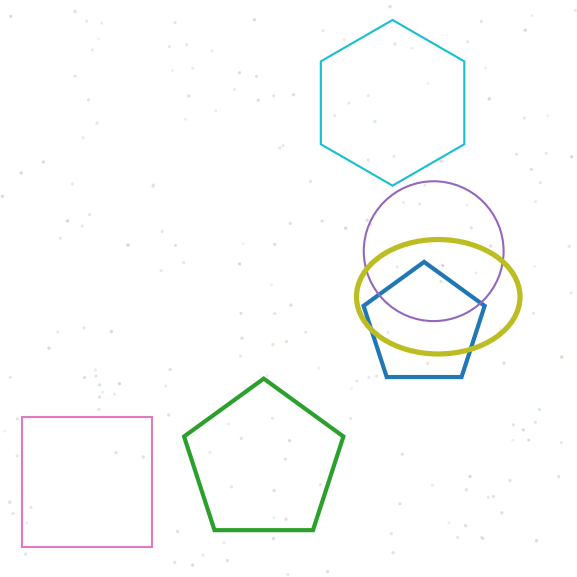[{"shape": "pentagon", "thickness": 2, "radius": 0.55, "center": [0.734, 0.435]}, {"shape": "pentagon", "thickness": 2, "radius": 0.73, "center": [0.457, 0.198]}, {"shape": "circle", "thickness": 1, "radius": 0.61, "center": [0.751, 0.564]}, {"shape": "square", "thickness": 1, "radius": 0.57, "center": [0.151, 0.164]}, {"shape": "oval", "thickness": 2.5, "radius": 0.71, "center": [0.759, 0.485]}, {"shape": "hexagon", "thickness": 1, "radius": 0.72, "center": [0.68, 0.821]}]